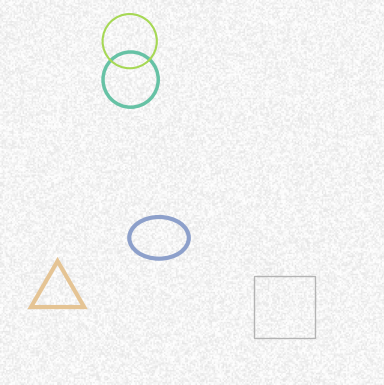[{"shape": "circle", "thickness": 2.5, "radius": 0.36, "center": [0.339, 0.793]}, {"shape": "oval", "thickness": 3, "radius": 0.39, "center": [0.413, 0.382]}, {"shape": "circle", "thickness": 1.5, "radius": 0.35, "center": [0.337, 0.893]}, {"shape": "triangle", "thickness": 3, "radius": 0.4, "center": [0.15, 0.242]}, {"shape": "square", "thickness": 1, "radius": 0.4, "center": [0.739, 0.203]}]